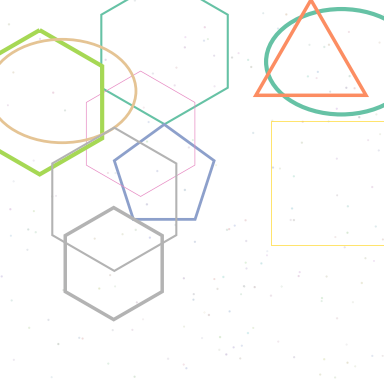[{"shape": "oval", "thickness": 3, "radius": 0.98, "center": [0.887, 0.84]}, {"shape": "hexagon", "thickness": 1.5, "radius": 0.95, "center": [0.427, 0.867]}, {"shape": "triangle", "thickness": 2.5, "radius": 0.83, "center": [0.808, 0.835]}, {"shape": "pentagon", "thickness": 2, "radius": 0.68, "center": [0.427, 0.541]}, {"shape": "hexagon", "thickness": 0.5, "radius": 0.81, "center": [0.365, 0.653]}, {"shape": "hexagon", "thickness": 3, "radius": 0.94, "center": [0.103, 0.734]}, {"shape": "square", "thickness": 0.5, "radius": 0.8, "center": [0.865, 0.525]}, {"shape": "oval", "thickness": 2, "radius": 0.96, "center": [0.161, 0.764]}, {"shape": "hexagon", "thickness": 2.5, "radius": 0.73, "center": [0.295, 0.315]}, {"shape": "hexagon", "thickness": 1.5, "radius": 0.93, "center": [0.297, 0.482]}]